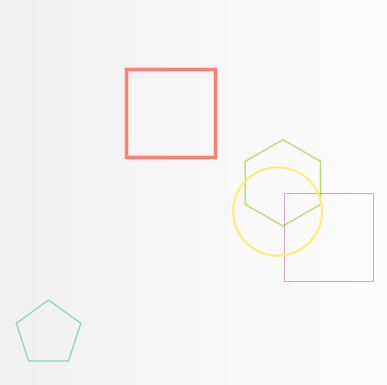[{"shape": "pentagon", "thickness": 1, "radius": 0.44, "center": [0.125, 0.133]}, {"shape": "square", "thickness": 2.5, "radius": 0.57, "center": [0.441, 0.707]}, {"shape": "hexagon", "thickness": 1, "radius": 0.56, "center": [0.73, 0.525]}, {"shape": "square", "thickness": 0.5, "radius": 0.57, "center": [0.849, 0.385]}, {"shape": "circle", "thickness": 1.5, "radius": 0.57, "center": [0.716, 0.451]}]